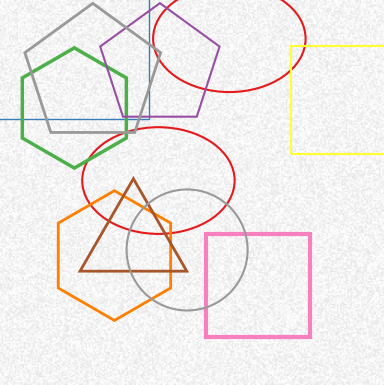[{"shape": "oval", "thickness": 1.5, "radius": 0.99, "center": [0.412, 0.531]}, {"shape": "oval", "thickness": 1.5, "radius": 0.99, "center": [0.596, 0.9]}, {"shape": "square", "thickness": 1, "radius": 0.98, "center": [0.191, 0.887]}, {"shape": "hexagon", "thickness": 2.5, "radius": 0.78, "center": [0.193, 0.72]}, {"shape": "pentagon", "thickness": 1.5, "radius": 0.82, "center": [0.415, 0.829]}, {"shape": "hexagon", "thickness": 2, "radius": 0.84, "center": [0.297, 0.336]}, {"shape": "square", "thickness": 1.5, "radius": 0.7, "center": [0.898, 0.74]}, {"shape": "triangle", "thickness": 2, "radius": 0.8, "center": [0.346, 0.376]}, {"shape": "square", "thickness": 3, "radius": 0.67, "center": [0.671, 0.258]}, {"shape": "circle", "thickness": 1.5, "radius": 0.79, "center": [0.486, 0.351]}, {"shape": "pentagon", "thickness": 2, "radius": 0.93, "center": [0.241, 0.806]}]